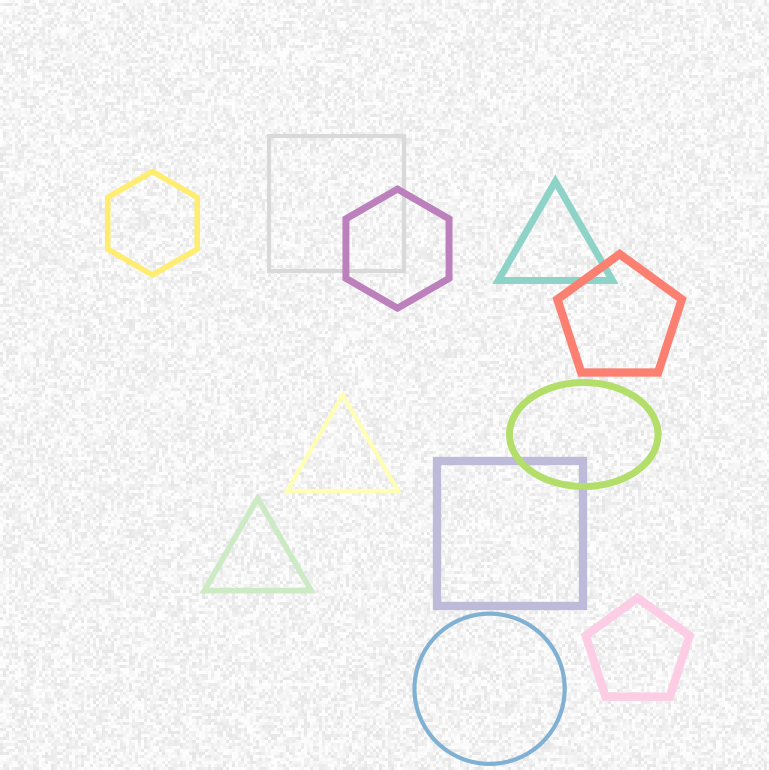[{"shape": "triangle", "thickness": 2.5, "radius": 0.43, "center": [0.721, 0.679]}, {"shape": "triangle", "thickness": 1.5, "radius": 0.42, "center": [0.445, 0.404]}, {"shape": "square", "thickness": 3, "radius": 0.47, "center": [0.662, 0.307]}, {"shape": "pentagon", "thickness": 3, "radius": 0.42, "center": [0.805, 0.585]}, {"shape": "circle", "thickness": 1.5, "radius": 0.49, "center": [0.636, 0.105]}, {"shape": "oval", "thickness": 2.5, "radius": 0.48, "center": [0.758, 0.436]}, {"shape": "pentagon", "thickness": 3, "radius": 0.35, "center": [0.828, 0.153]}, {"shape": "square", "thickness": 1.5, "radius": 0.44, "center": [0.437, 0.735]}, {"shape": "hexagon", "thickness": 2.5, "radius": 0.39, "center": [0.516, 0.677]}, {"shape": "triangle", "thickness": 2, "radius": 0.4, "center": [0.335, 0.273]}, {"shape": "hexagon", "thickness": 2, "radius": 0.34, "center": [0.198, 0.71]}]